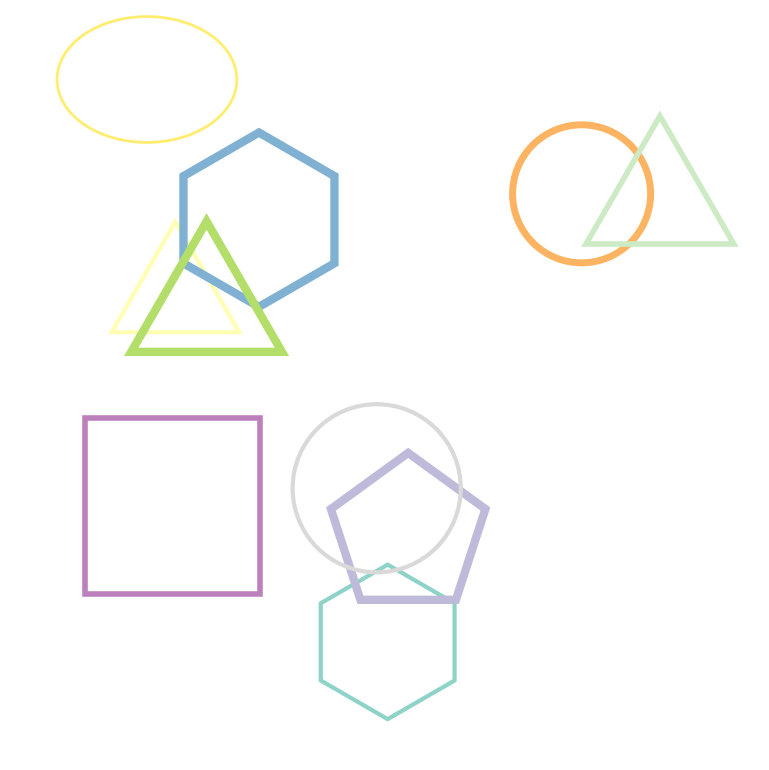[{"shape": "hexagon", "thickness": 1.5, "radius": 0.5, "center": [0.503, 0.166]}, {"shape": "triangle", "thickness": 1.5, "radius": 0.48, "center": [0.228, 0.616]}, {"shape": "pentagon", "thickness": 3, "radius": 0.53, "center": [0.53, 0.306]}, {"shape": "hexagon", "thickness": 3, "radius": 0.57, "center": [0.336, 0.715]}, {"shape": "circle", "thickness": 2.5, "radius": 0.45, "center": [0.755, 0.748]}, {"shape": "triangle", "thickness": 3, "radius": 0.56, "center": [0.268, 0.6]}, {"shape": "circle", "thickness": 1.5, "radius": 0.55, "center": [0.489, 0.366]}, {"shape": "square", "thickness": 2, "radius": 0.57, "center": [0.224, 0.342]}, {"shape": "triangle", "thickness": 2, "radius": 0.55, "center": [0.857, 0.739]}, {"shape": "oval", "thickness": 1, "radius": 0.58, "center": [0.191, 0.897]}]